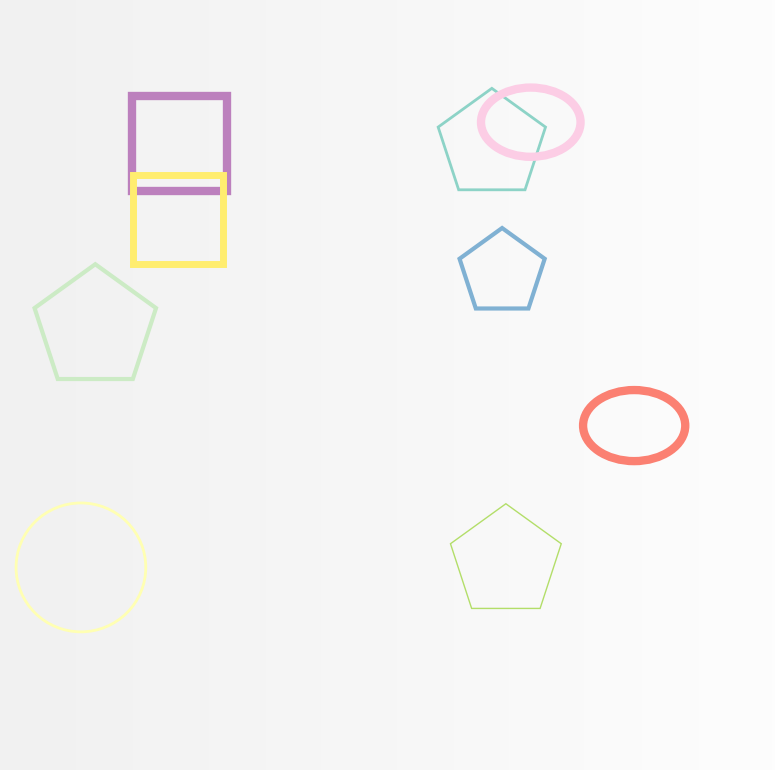[{"shape": "pentagon", "thickness": 1, "radius": 0.36, "center": [0.635, 0.812]}, {"shape": "circle", "thickness": 1, "radius": 0.42, "center": [0.104, 0.263]}, {"shape": "oval", "thickness": 3, "radius": 0.33, "center": [0.818, 0.447]}, {"shape": "pentagon", "thickness": 1.5, "radius": 0.29, "center": [0.648, 0.646]}, {"shape": "pentagon", "thickness": 0.5, "radius": 0.38, "center": [0.653, 0.271]}, {"shape": "oval", "thickness": 3, "radius": 0.32, "center": [0.685, 0.841]}, {"shape": "square", "thickness": 3, "radius": 0.31, "center": [0.232, 0.814]}, {"shape": "pentagon", "thickness": 1.5, "radius": 0.41, "center": [0.123, 0.574]}, {"shape": "square", "thickness": 2.5, "radius": 0.29, "center": [0.229, 0.715]}]